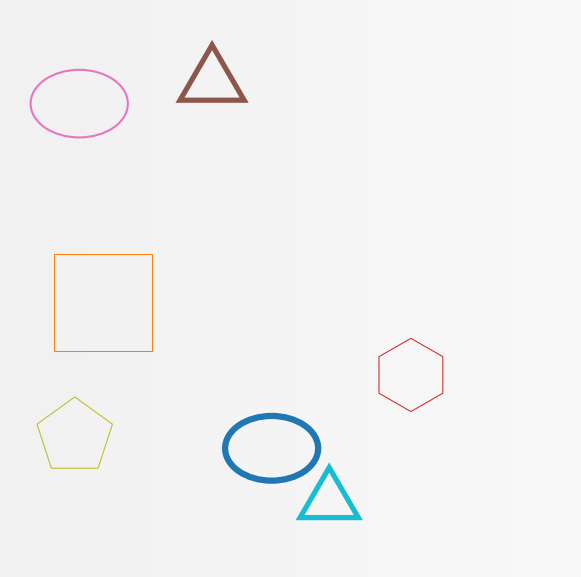[{"shape": "oval", "thickness": 3, "radius": 0.4, "center": [0.467, 0.223]}, {"shape": "square", "thickness": 0.5, "radius": 0.42, "center": [0.177, 0.475]}, {"shape": "hexagon", "thickness": 0.5, "radius": 0.32, "center": [0.707, 0.35]}, {"shape": "triangle", "thickness": 2.5, "radius": 0.32, "center": [0.365, 0.857]}, {"shape": "oval", "thickness": 1, "radius": 0.42, "center": [0.136, 0.82]}, {"shape": "pentagon", "thickness": 0.5, "radius": 0.34, "center": [0.129, 0.244]}, {"shape": "triangle", "thickness": 2.5, "radius": 0.29, "center": [0.566, 0.132]}]